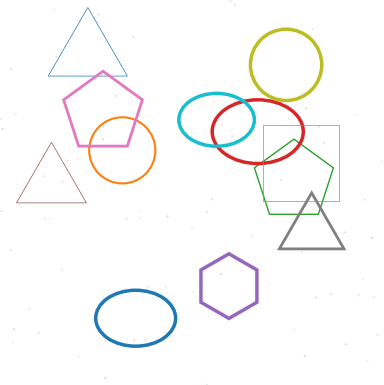[{"shape": "triangle", "thickness": 0.5, "radius": 0.59, "center": [0.228, 0.862]}, {"shape": "oval", "thickness": 2.5, "radius": 0.52, "center": [0.352, 0.173]}, {"shape": "circle", "thickness": 1.5, "radius": 0.43, "center": [0.318, 0.609]}, {"shape": "pentagon", "thickness": 1, "radius": 0.54, "center": [0.763, 0.531]}, {"shape": "oval", "thickness": 2.5, "radius": 0.59, "center": [0.669, 0.658]}, {"shape": "hexagon", "thickness": 2.5, "radius": 0.42, "center": [0.595, 0.257]}, {"shape": "triangle", "thickness": 0.5, "radius": 0.52, "center": [0.134, 0.525]}, {"shape": "pentagon", "thickness": 2, "radius": 0.54, "center": [0.268, 0.707]}, {"shape": "triangle", "thickness": 2, "radius": 0.48, "center": [0.81, 0.402]}, {"shape": "circle", "thickness": 2.5, "radius": 0.46, "center": [0.743, 0.832]}, {"shape": "square", "thickness": 0.5, "radius": 0.49, "center": [0.782, 0.578]}, {"shape": "oval", "thickness": 2.5, "radius": 0.49, "center": [0.563, 0.689]}]